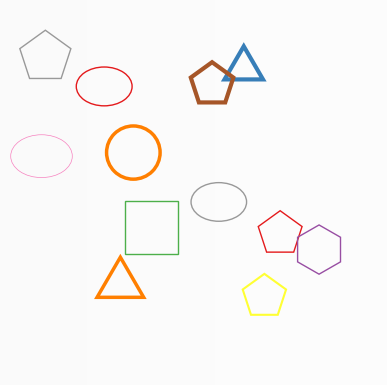[{"shape": "oval", "thickness": 1, "radius": 0.36, "center": [0.269, 0.776]}, {"shape": "pentagon", "thickness": 1, "radius": 0.3, "center": [0.723, 0.393]}, {"shape": "triangle", "thickness": 3, "radius": 0.29, "center": [0.629, 0.822]}, {"shape": "square", "thickness": 1, "radius": 0.34, "center": [0.391, 0.41]}, {"shape": "hexagon", "thickness": 1, "radius": 0.32, "center": [0.823, 0.352]}, {"shape": "triangle", "thickness": 2.5, "radius": 0.35, "center": [0.311, 0.262]}, {"shape": "circle", "thickness": 2.5, "radius": 0.35, "center": [0.344, 0.604]}, {"shape": "pentagon", "thickness": 1.5, "radius": 0.29, "center": [0.682, 0.23]}, {"shape": "pentagon", "thickness": 3, "radius": 0.29, "center": [0.547, 0.781]}, {"shape": "oval", "thickness": 0.5, "radius": 0.4, "center": [0.107, 0.594]}, {"shape": "oval", "thickness": 1, "radius": 0.36, "center": [0.565, 0.475]}, {"shape": "pentagon", "thickness": 1, "radius": 0.35, "center": [0.117, 0.852]}]